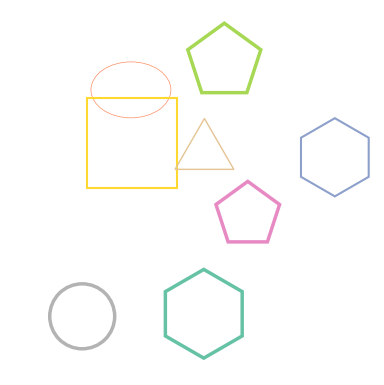[{"shape": "hexagon", "thickness": 2.5, "radius": 0.58, "center": [0.529, 0.185]}, {"shape": "oval", "thickness": 0.5, "radius": 0.52, "center": [0.34, 0.767]}, {"shape": "hexagon", "thickness": 1.5, "radius": 0.51, "center": [0.87, 0.591]}, {"shape": "pentagon", "thickness": 2.5, "radius": 0.43, "center": [0.644, 0.442]}, {"shape": "pentagon", "thickness": 2.5, "radius": 0.5, "center": [0.583, 0.84]}, {"shape": "square", "thickness": 1.5, "radius": 0.58, "center": [0.343, 0.627]}, {"shape": "triangle", "thickness": 1, "radius": 0.44, "center": [0.531, 0.604]}, {"shape": "circle", "thickness": 2.5, "radius": 0.42, "center": [0.214, 0.178]}]